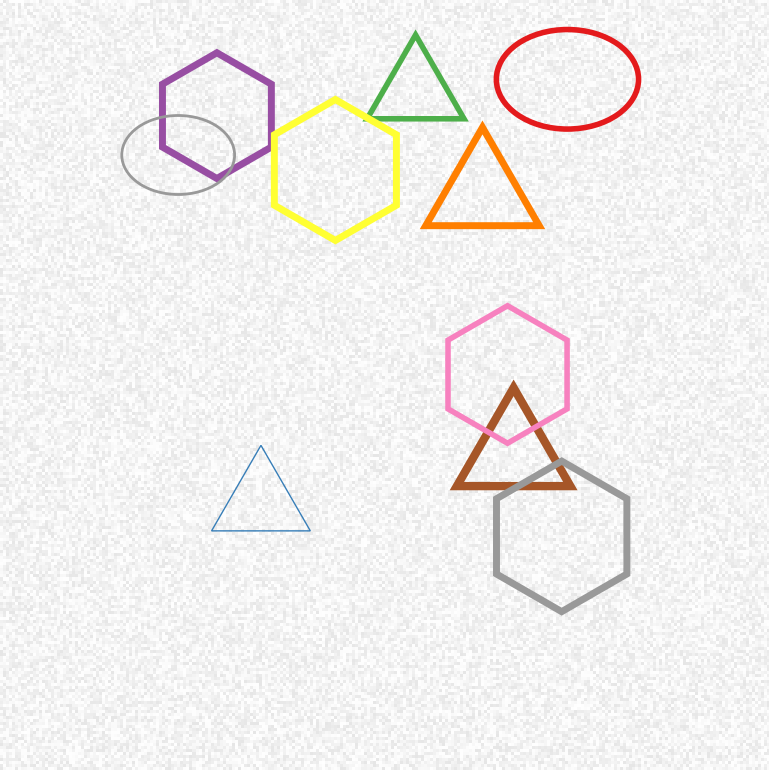[{"shape": "oval", "thickness": 2, "radius": 0.46, "center": [0.737, 0.897]}, {"shape": "triangle", "thickness": 0.5, "radius": 0.37, "center": [0.339, 0.348]}, {"shape": "triangle", "thickness": 2, "radius": 0.36, "center": [0.54, 0.882]}, {"shape": "hexagon", "thickness": 2.5, "radius": 0.41, "center": [0.282, 0.85]}, {"shape": "triangle", "thickness": 2.5, "radius": 0.43, "center": [0.627, 0.749]}, {"shape": "hexagon", "thickness": 2.5, "radius": 0.46, "center": [0.436, 0.779]}, {"shape": "triangle", "thickness": 3, "radius": 0.43, "center": [0.667, 0.411]}, {"shape": "hexagon", "thickness": 2, "radius": 0.45, "center": [0.659, 0.514]}, {"shape": "hexagon", "thickness": 2.5, "radius": 0.49, "center": [0.729, 0.303]}, {"shape": "oval", "thickness": 1, "radius": 0.37, "center": [0.231, 0.799]}]